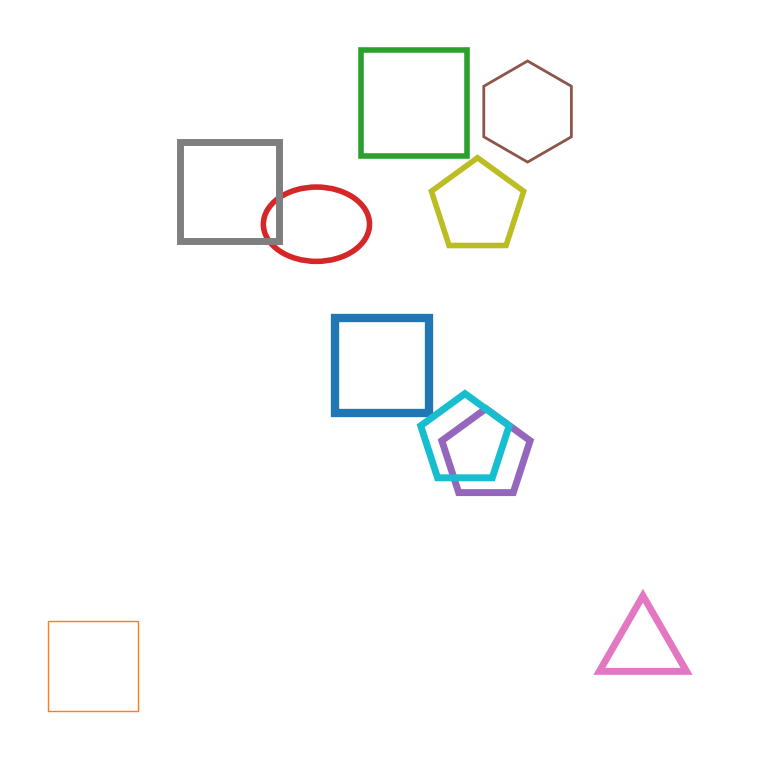[{"shape": "square", "thickness": 3, "radius": 0.31, "center": [0.496, 0.525]}, {"shape": "square", "thickness": 0.5, "radius": 0.29, "center": [0.12, 0.135]}, {"shape": "square", "thickness": 2, "radius": 0.34, "center": [0.537, 0.866]}, {"shape": "oval", "thickness": 2, "radius": 0.34, "center": [0.411, 0.709]}, {"shape": "pentagon", "thickness": 2.5, "radius": 0.3, "center": [0.631, 0.409]}, {"shape": "hexagon", "thickness": 1, "radius": 0.33, "center": [0.685, 0.855]}, {"shape": "triangle", "thickness": 2.5, "radius": 0.33, "center": [0.835, 0.161]}, {"shape": "square", "thickness": 2.5, "radius": 0.32, "center": [0.298, 0.751]}, {"shape": "pentagon", "thickness": 2, "radius": 0.32, "center": [0.62, 0.732]}, {"shape": "pentagon", "thickness": 2.5, "radius": 0.3, "center": [0.604, 0.428]}]